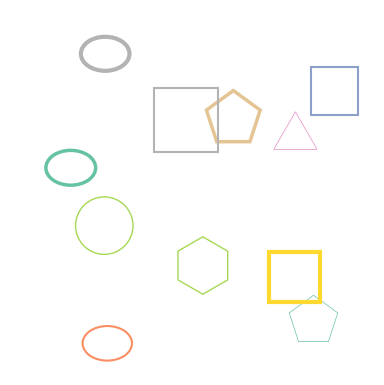[{"shape": "oval", "thickness": 2.5, "radius": 0.32, "center": [0.184, 0.564]}, {"shape": "pentagon", "thickness": 0.5, "radius": 0.33, "center": [0.814, 0.167]}, {"shape": "oval", "thickness": 1.5, "radius": 0.32, "center": [0.279, 0.108]}, {"shape": "square", "thickness": 1.5, "radius": 0.31, "center": [0.869, 0.763]}, {"shape": "triangle", "thickness": 0.5, "radius": 0.33, "center": [0.767, 0.645]}, {"shape": "hexagon", "thickness": 1, "radius": 0.37, "center": [0.527, 0.31]}, {"shape": "circle", "thickness": 1, "radius": 0.37, "center": [0.271, 0.414]}, {"shape": "square", "thickness": 3, "radius": 0.33, "center": [0.765, 0.281]}, {"shape": "pentagon", "thickness": 2.5, "radius": 0.37, "center": [0.606, 0.691]}, {"shape": "oval", "thickness": 3, "radius": 0.32, "center": [0.273, 0.86]}, {"shape": "square", "thickness": 1.5, "radius": 0.42, "center": [0.483, 0.688]}]